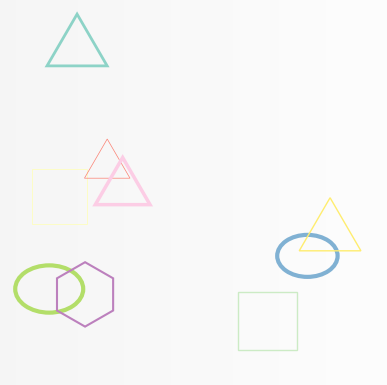[{"shape": "triangle", "thickness": 2, "radius": 0.45, "center": [0.199, 0.874]}, {"shape": "square", "thickness": 0.5, "radius": 0.36, "center": [0.153, 0.49]}, {"shape": "triangle", "thickness": 0.5, "radius": 0.34, "center": [0.277, 0.571]}, {"shape": "oval", "thickness": 3, "radius": 0.39, "center": [0.793, 0.335]}, {"shape": "oval", "thickness": 3, "radius": 0.44, "center": [0.127, 0.249]}, {"shape": "triangle", "thickness": 2.5, "radius": 0.41, "center": [0.317, 0.509]}, {"shape": "hexagon", "thickness": 1.5, "radius": 0.42, "center": [0.22, 0.235]}, {"shape": "square", "thickness": 1, "radius": 0.38, "center": [0.691, 0.166]}, {"shape": "triangle", "thickness": 1, "radius": 0.46, "center": [0.852, 0.394]}]